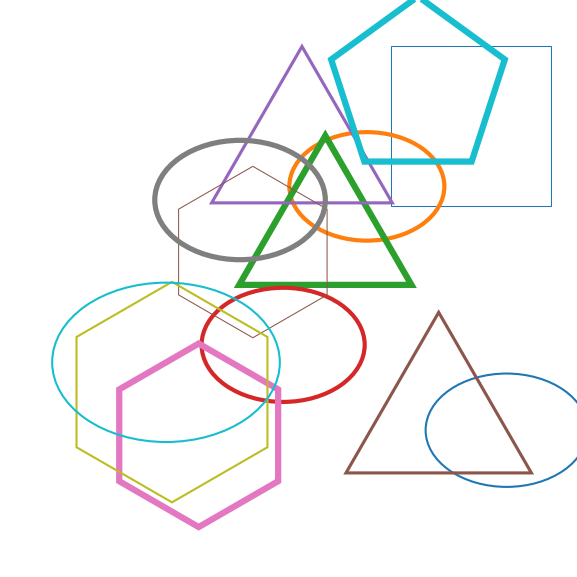[{"shape": "square", "thickness": 0.5, "radius": 0.69, "center": [0.815, 0.782]}, {"shape": "oval", "thickness": 1, "radius": 0.7, "center": [0.877, 0.254]}, {"shape": "oval", "thickness": 2, "radius": 0.67, "center": [0.635, 0.676]}, {"shape": "triangle", "thickness": 3, "radius": 0.86, "center": [0.563, 0.592]}, {"shape": "oval", "thickness": 2, "radius": 0.71, "center": [0.49, 0.402]}, {"shape": "triangle", "thickness": 1.5, "radius": 0.9, "center": [0.523, 0.738]}, {"shape": "hexagon", "thickness": 0.5, "radius": 0.74, "center": [0.438, 0.563]}, {"shape": "triangle", "thickness": 1.5, "radius": 0.93, "center": [0.76, 0.273]}, {"shape": "hexagon", "thickness": 3, "radius": 0.79, "center": [0.344, 0.245]}, {"shape": "oval", "thickness": 2.5, "radius": 0.74, "center": [0.416, 0.653]}, {"shape": "hexagon", "thickness": 1, "radius": 0.95, "center": [0.298, 0.32]}, {"shape": "pentagon", "thickness": 3, "radius": 0.79, "center": [0.724, 0.847]}, {"shape": "oval", "thickness": 1, "radius": 0.99, "center": [0.287, 0.372]}]